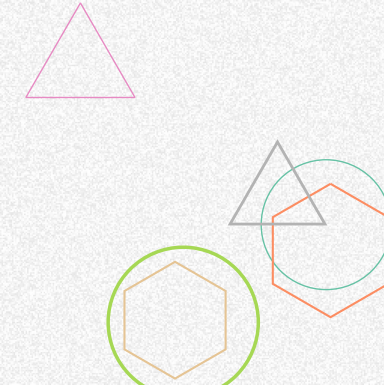[{"shape": "circle", "thickness": 1, "radius": 0.84, "center": [0.847, 0.416]}, {"shape": "hexagon", "thickness": 1.5, "radius": 0.87, "center": [0.859, 0.349]}, {"shape": "triangle", "thickness": 1, "radius": 0.82, "center": [0.209, 0.829]}, {"shape": "circle", "thickness": 2.5, "radius": 0.98, "center": [0.476, 0.163]}, {"shape": "hexagon", "thickness": 1.5, "radius": 0.76, "center": [0.455, 0.168]}, {"shape": "triangle", "thickness": 2, "radius": 0.71, "center": [0.721, 0.489]}]